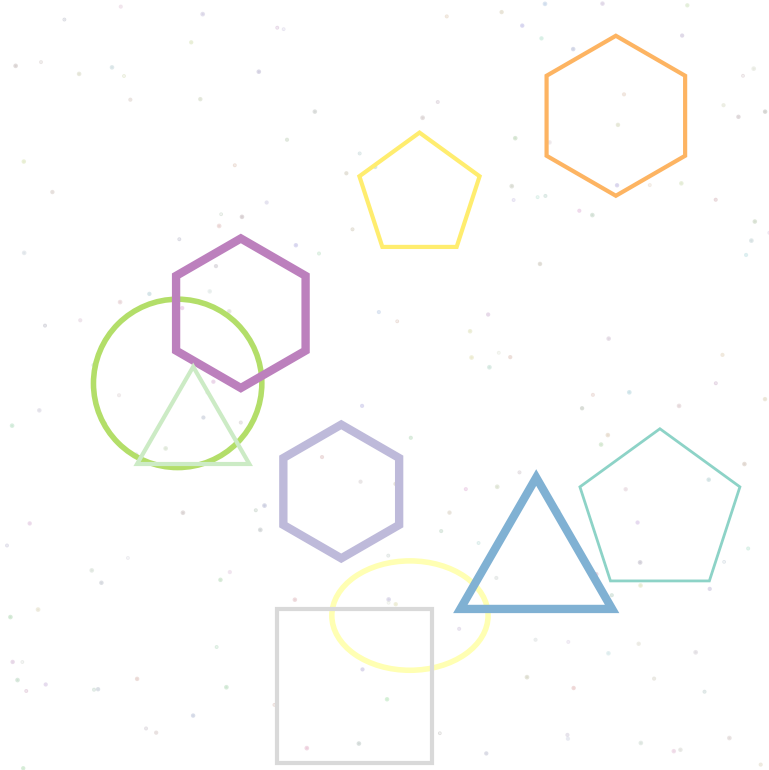[{"shape": "pentagon", "thickness": 1, "radius": 0.55, "center": [0.857, 0.334]}, {"shape": "oval", "thickness": 2, "radius": 0.51, "center": [0.532, 0.201]}, {"shape": "hexagon", "thickness": 3, "radius": 0.43, "center": [0.443, 0.362]}, {"shape": "triangle", "thickness": 3, "radius": 0.57, "center": [0.696, 0.266]}, {"shape": "hexagon", "thickness": 1.5, "radius": 0.52, "center": [0.8, 0.85]}, {"shape": "circle", "thickness": 2, "radius": 0.55, "center": [0.231, 0.502]}, {"shape": "square", "thickness": 1.5, "radius": 0.5, "center": [0.46, 0.109]}, {"shape": "hexagon", "thickness": 3, "radius": 0.49, "center": [0.313, 0.593]}, {"shape": "triangle", "thickness": 1.5, "radius": 0.42, "center": [0.251, 0.44]}, {"shape": "pentagon", "thickness": 1.5, "radius": 0.41, "center": [0.545, 0.746]}]